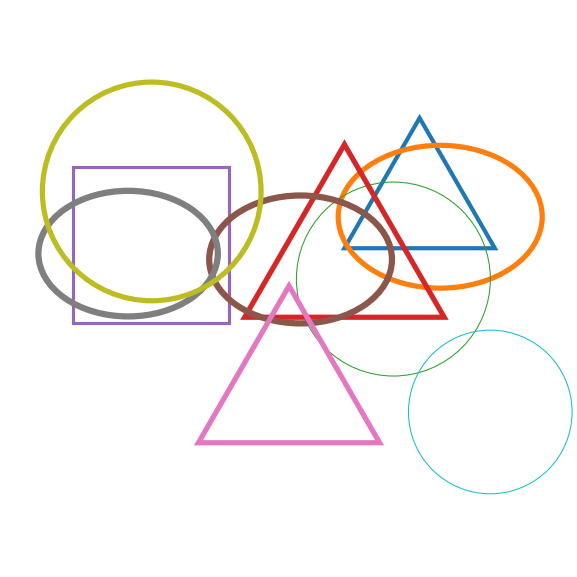[{"shape": "triangle", "thickness": 2, "radius": 0.75, "center": [0.727, 0.644]}, {"shape": "oval", "thickness": 2.5, "radius": 0.88, "center": [0.762, 0.624]}, {"shape": "circle", "thickness": 0.5, "radius": 0.84, "center": [0.681, 0.516]}, {"shape": "triangle", "thickness": 2.5, "radius": 1.0, "center": [0.596, 0.55]}, {"shape": "square", "thickness": 1.5, "radius": 0.68, "center": [0.261, 0.574]}, {"shape": "oval", "thickness": 3, "radius": 0.79, "center": [0.52, 0.55]}, {"shape": "triangle", "thickness": 2.5, "radius": 0.91, "center": [0.5, 0.323]}, {"shape": "oval", "thickness": 3, "radius": 0.78, "center": [0.222, 0.56]}, {"shape": "circle", "thickness": 2.5, "radius": 0.95, "center": [0.263, 0.668]}, {"shape": "circle", "thickness": 0.5, "radius": 0.71, "center": [0.849, 0.286]}]